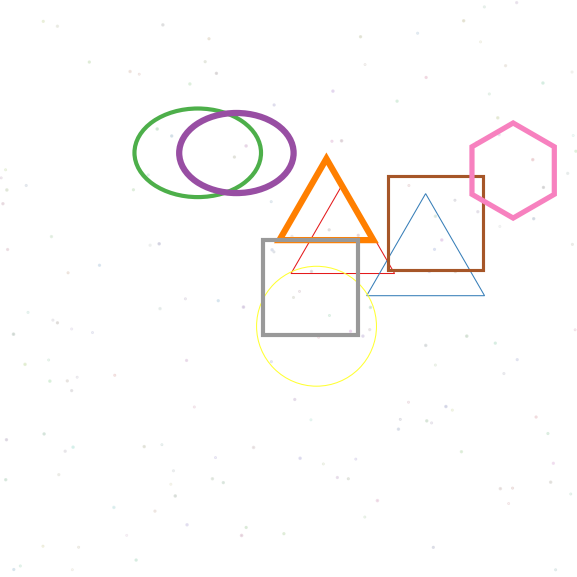[{"shape": "triangle", "thickness": 0.5, "radius": 0.52, "center": [0.594, 0.577]}, {"shape": "triangle", "thickness": 0.5, "radius": 0.59, "center": [0.737, 0.546]}, {"shape": "oval", "thickness": 2, "radius": 0.55, "center": [0.342, 0.735]}, {"shape": "oval", "thickness": 3, "radius": 0.5, "center": [0.409, 0.734]}, {"shape": "triangle", "thickness": 3, "radius": 0.47, "center": [0.565, 0.63]}, {"shape": "circle", "thickness": 0.5, "radius": 0.52, "center": [0.548, 0.434]}, {"shape": "square", "thickness": 1.5, "radius": 0.41, "center": [0.754, 0.613]}, {"shape": "hexagon", "thickness": 2.5, "radius": 0.41, "center": [0.889, 0.704]}, {"shape": "square", "thickness": 2, "radius": 0.41, "center": [0.537, 0.501]}]